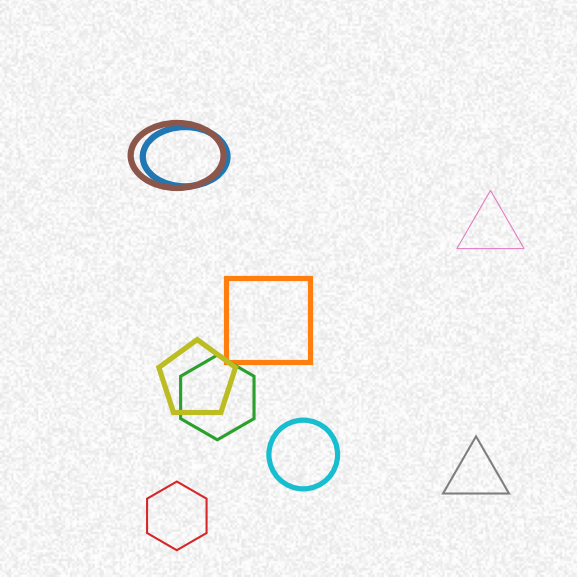[{"shape": "oval", "thickness": 3, "radius": 0.37, "center": [0.321, 0.728]}, {"shape": "square", "thickness": 2.5, "radius": 0.36, "center": [0.464, 0.444]}, {"shape": "hexagon", "thickness": 1.5, "radius": 0.37, "center": [0.376, 0.311]}, {"shape": "hexagon", "thickness": 1, "radius": 0.3, "center": [0.306, 0.106]}, {"shape": "oval", "thickness": 3, "radius": 0.4, "center": [0.307, 0.73]}, {"shape": "triangle", "thickness": 0.5, "radius": 0.34, "center": [0.849, 0.602]}, {"shape": "triangle", "thickness": 1, "radius": 0.33, "center": [0.824, 0.178]}, {"shape": "pentagon", "thickness": 2.5, "radius": 0.35, "center": [0.341, 0.341]}, {"shape": "circle", "thickness": 2.5, "radius": 0.3, "center": [0.525, 0.212]}]